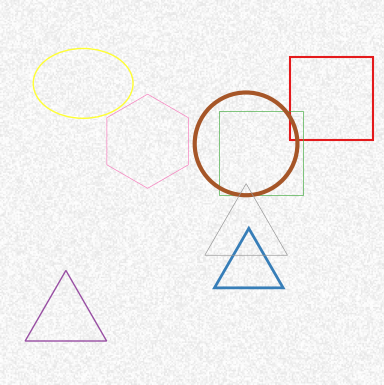[{"shape": "square", "thickness": 1.5, "radius": 0.54, "center": [0.861, 0.744]}, {"shape": "triangle", "thickness": 2, "radius": 0.51, "center": [0.646, 0.304]}, {"shape": "square", "thickness": 0.5, "radius": 0.55, "center": [0.677, 0.603]}, {"shape": "triangle", "thickness": 1, "radius": 0.61, "center": [0.171, 0.175]}, {"shape": "oval", "thickness": 1, "radius": 0.65, "center": [0.216, 0.783]}, {"shape": "circle", "thickness": 3, "radius": 0.67, "center": [0.639, 0.626]}, {"shape": "hexagon", "thickness": 0.5, "radius": 0.61, "center": [0.383, 0.633]}, {"shape": "triangle", "thickness": 0.5, "radius": 0.62, "center": [0.639, 0.399]}]